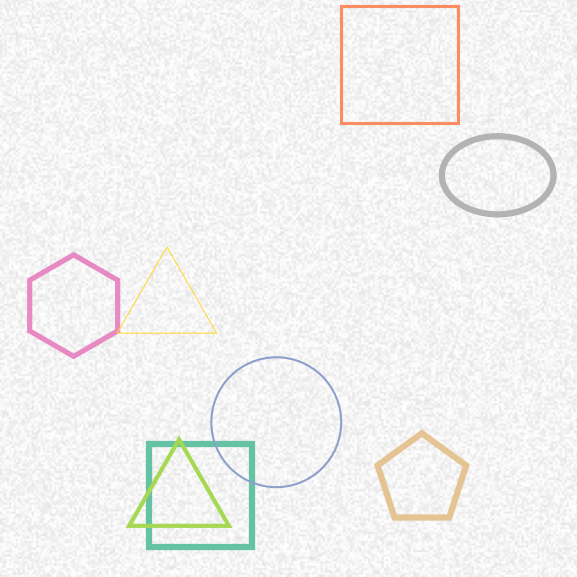[{"shape": "square", "thickness": 3, "radius": 0.45, "center": [0.347, 0.141]}, {"shape": "square", "thickness": 1.5, "radius": 0.5, "center": [0.692, 0.888]}, {"shape": "circle", "thickness": 1, "radius": 0.56, "center": [0.478, 0.268]}, {"shape": "hexagon", "thickness": 2.5, "radius": 0.44, "center": [0.128, 0.47]}, {"shape": "triangle", "thickness": 2, "radius": 0.5, "center": [0.31, 0.138]}, {"shape": "triangle", "thickness": 0.5, "radius": 0.5, "center": [0.289, 0.472]}, {"shape": "pentagon", "thickness": 3, "radius": 0.4, "center": [0.731, 0.168]}, {"shape": "oval", "thickness": 3, "radius": 0.48, "center": [0.862, 0.696]}]